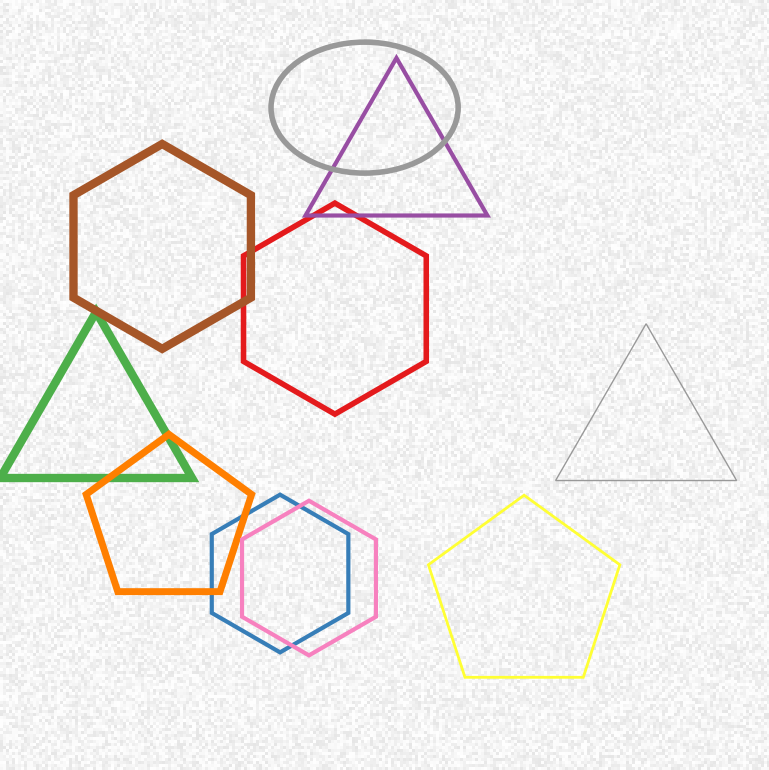[{"shape": "hexagon", "thickness": 2, "radius": 0.69, "center": [0.435, 0.599]}, {"shape": "hexagon", "thickness": 1.5, "radius": 0.51, "center": [0.364, 0.255]}, {"shape": "triangle", "thickness": 3, "radius": 0.72, "center": [0.125, 0.451]}, {"shape": "triangle", "thickness": 1.5, "radius": 0.68, "center": [0.515, 0.788]}, {"shape": "pentagon", "thickness": 2.5, "radius": 0.56, "center": [0.219, 0.323]}, {"shape": "pentagon", "thickness": 1, "radius": 0.65, "center": [0.681, 0.226]}, {"shape": "hexagon", "thickness": 3, "radius": 0.67, "center": [0.211, 0.68]}, {"shape": "hexagon", "thickness": 1.5, "radius": 0.5, "center": [0.401, 0.249]}, {"shape": "oval", "thickness": 2, "radius": 0.61, "center": [0.473, 0.86]}, {"shape": "triangle", "thickness": 0.5, "radius": 0.68, "center": [0.839, 0.444]}]